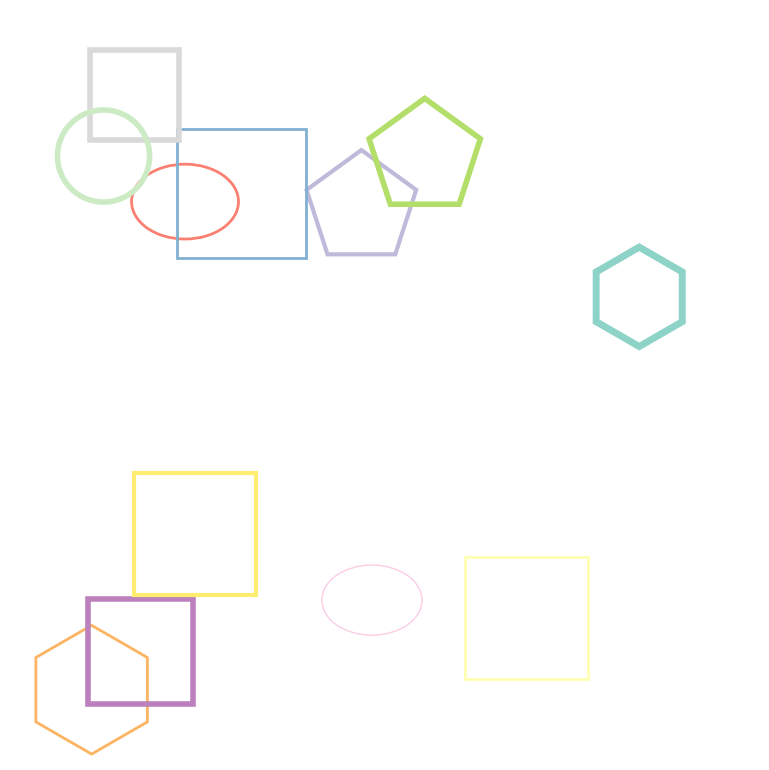[{"shape": "hexagon", "thickness": 2.5, "radius": 0.32, "center": [0.83, 0.615]}, {"shape": "square", "thickness": 1, "radius": 0.4, "center": [0.684, 0.197]}, {"shape": "pentagon", "thickness": 1.5, "radius": 0.37, "center": [0.469, 0.73]}, {"shape": "oval", "thickness": 1, "radius": 0.35, "center": [0.24, 0.738]}, {"shape": "square", "thickness": 1, "radius": 0.42, "center": [0.314, 0.749]}, {"shape": "hexagon", "thickness": 1, "radius": 0.42, "center": [0.119, 0.104]}, {"shape": "pentagon", "thickness": 2, "radius": 0.38, "center": [0.552, 0.796]}, {"shape": "oval", "thickness": 0.5, "radius": 0.33, "center": [0.483, 0.221]}, {"shape": "square", "thickness": 2, "radius": 0.29, "center": [0.175, 0.877]}, {"shape": "square", "thickness": 2, "radius": 0.34, "center": [0.183, 0.153]}, {"shape": "circle", "thickness": 2, "radius": 0.3, "center": [0.134, 0.797]}, {"shape": "square", "thickness": 1.5, "radius": 0.4, "center": [0.253, 0.306]}]